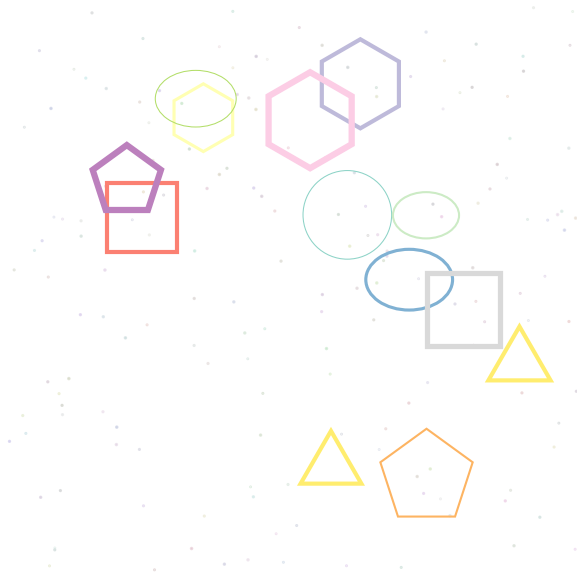[{"shape": "circle", "thickness": 0.5, "radius": 0.38, "center": [0.601, 0.627]}, {"shape": "hexagon", "thickness": 1.5, "radius": 0.29, "center": [0.352, 0.795]}, {"shape": "hexagon", "thickness": 2, "radius": 0.39, "center": [0.624, 0.854]}, {"shape": "square", "thickness": 2, "radius": 0.3, "center": [0.246, 0.623]}, {"shape": "oval", "thickness": 1.5, "radius": 0.38, "center": [0.709, 0.515]}, {"shape": "pentagon", "thickness": 1, "radius": 0.42, "center": [0.739, 0.173]}, {"shape": "oval", "thickness": 0.5, "radius": 0.35, "center": [0.339, 0.828]}, {"shape": "hexagon", "thickness": 3, "radius": 0.42, "center": [0.537, 0.791]}, {"shape": "square", "thickness": 2.5, "radius": 0.31, "center": [0.802, 0.464]}, {"shape": "pentagon", "thickness": 3, "radius": 0.31, "center": [0.22, 0.686]}, {"shape": "oval", "thickness": 1, "radius": 0.29, "center": [0.738, 0.626]}, {"shape": "triangle", "thickness": 2, "radius": 0.3, "center": [0.573, 0.192]}, {"shape": "triangle", "thickness": 2, "radius": 0.31, "center": [0.9, 0.372]}]